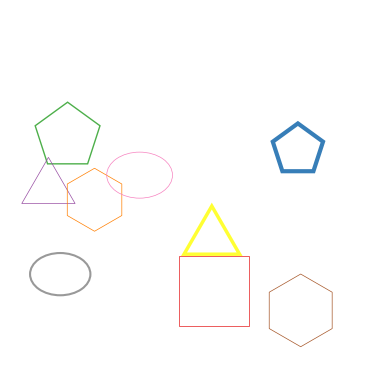[{"shape": "square", "thickness": 0.5, "radius": 0.45, "center": [0.556, 0.245]}, {"shape": "pentagon", "thickness": 3, "radius": 0.34, "center": [0.774, 0.611]}, {"shape": "pentagon", "thickness": 1, "radius": 0.44, "center": [0.176, 0.646]}, {"shape": "triangle", "thickness": 0.5, "radius": 0.4, "center": [0.126, 0.511]}, {"shape": "hexagon", "thickness": 0.5, "radius": 0.41, "center": [0.246, 0.481]}, {"shape": "triangle", "thickness": 2.5, "radius": 0.42, "center": [0.55, 0.381]}, {"shape": "hexagon", "thickness": 0.5, "radius": 0.47, "center": [0.781, 0.194]}, {"shape": "oval", "thickness": 0.5, "radius": 0.43, "center": [0.363, 0.545]}, {"shape": "oval", "thickness": 1.5, "radius": 0.39, "center": [0.156, 0.288]}]